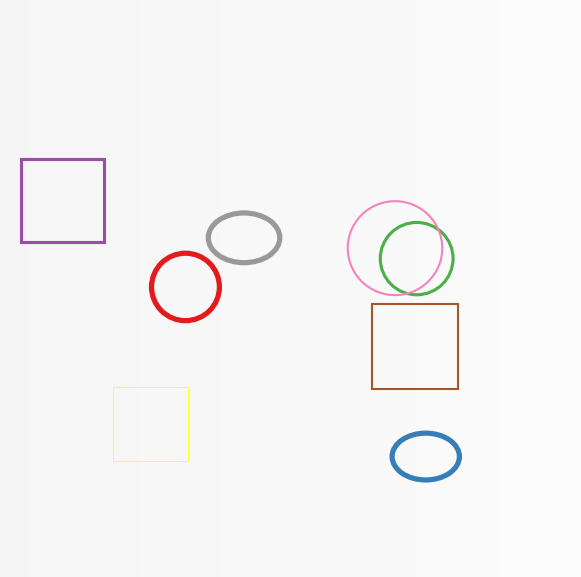[{"shape": "circle", "thickness": 2.5, "radius": 0.29, "center": [0.319, 0.502]}, {"shape": "oval", "thickness": 2.5, "radius": 0.29, "center": [0.732, 0.209]}, {"shape": "circle", "thickness": 1.5, "radius": 0.31, "center": [0.717, 0.551]}, {"shape": "square", "thickness": 1.5, "radius": 0.36, "center": [0.107, 0.652]}, {"shape": "square", "thickness": 0.5, "radius": 0.32, "center": [0.259, 0.264]}, {"shape": "square", "thickness": 1, "radius": 0.37, "center": [0.714, 0.4]}, {"shape": "circle", "thickness": 1, "radius": 0.41, "center": [0.68, 0.569]}, {"shape": "oval", "thickness": 2.5, "radius": 0.31, "center": [0.42, 0.587]}]